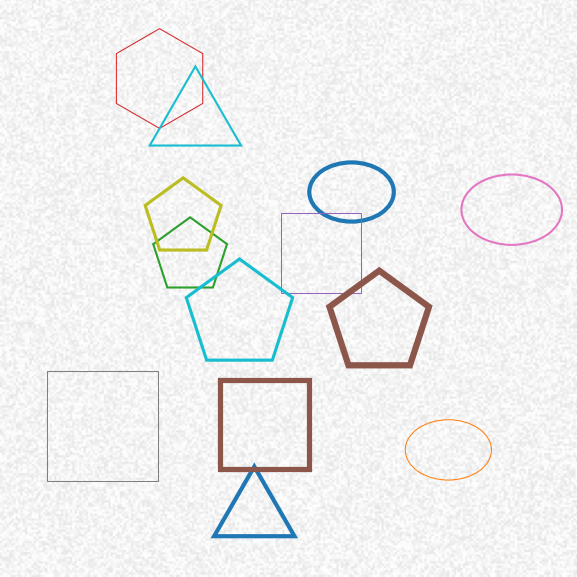[{"shape": "oval", "thickness": 2, "radius": 0.37, "center": [0.609, 0.667]}, {"shape": "triangle", "thickness": 2, "radius": 0.4, "center": [0.44, 0.111]}, {"shape": "oval", "thickness": 0.5, "radius": 0.37, "center": [0.776, 0.22]}, {"shape": "pentagon", "thickness": 1, "radius": 0.34, "center": [0.329, 0.556]}, {"shape": "hexagon", "thickness": 0.5, "radius": 0.43, "center": [0.276, 0.863]}, {"shape": "square", "thickness": 0.5, "radius": 0.34, "center": [0.556, 0.561]}, {"shape": "pentagon", "thickness": 3, "radius": 0.45, "center": [0.657, 0.44]}, {"shape": "square", "thickness": 2.5, "radius": 0.39, "center": [0.457, 0.264]}, {"shape": "oval", "thickness": 1, "radius": 0.44, "center": [0.886, 0.636]}, {"shape": "square", "thickness": 0.5, "radius": 0.48, "center": [0.178, 0.262]}, {"shape": "pentagon", "thickness": 1.5, "radius": 0.35, "center": [0.317, 0.622]}, {"shape": "triangle", "thickness": 1, "radius": 0.46, "center": [0.338, 0.793]}, {"shape": "pentagon", "thickness": 1.5, "radius": 0.48, "center": [0.415, 0.454]}]